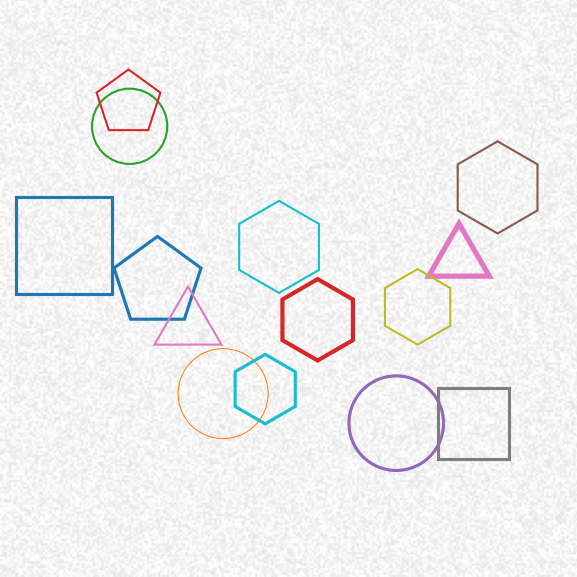[{"shape": "pentagon", "thickness": 1.5, "radius": 0.4, "center": [0.273, 0.511]}, {"shape": "square", "thickness": 1.5, "radius": 0.42, "center": [0.111, 0.574]}, {"shape": "circle", "thickness": 0.5, "radius": 0.39, "center": [0.386, 0.318]}, {"shape": "circle", "thickness": 1, "radius": 0.33, "center": [0.224, 0.78]}, {"shape": "hexagon", "thickness": 2, "radius": 0.35, "center": [0.55, 0.445]}, {"shape": "pentagon", "thickness": 1, "radius": 0.29, "center": [0.222, 0.821]}, {"shape": "circle", "thickness": 1.5, "radius": 0.41, "center": [0.686, 0.266]}, {"shape": "hexagon", "thickness": 1, "radius": 0.4, "center": [0.862, 0.675]}, {"shape": "triangle", "thickness": 2.5, "radius": 0.3, "center": [0.795, 0.551]}, {"shape": "triangle", "thickness": 1, "radius": 0.33, "center": [0.325, 0.436]}, {"shape": "square", "thickness": 1.5, "radius": 0.31, "center": [0.82, 0.265]}, {"shape": "hexagon", "thickness": 1, "radius": 0.33, "center": [0.723, 0.468]}, {"shape": "hexagon", "thickness": 1.5, "radius": 0.3, "center": [0.459, 0.325]}, {"shape": "hexagon", "thickness": 1, "radius": 0.4, "center": [0.483, 0.572]}]